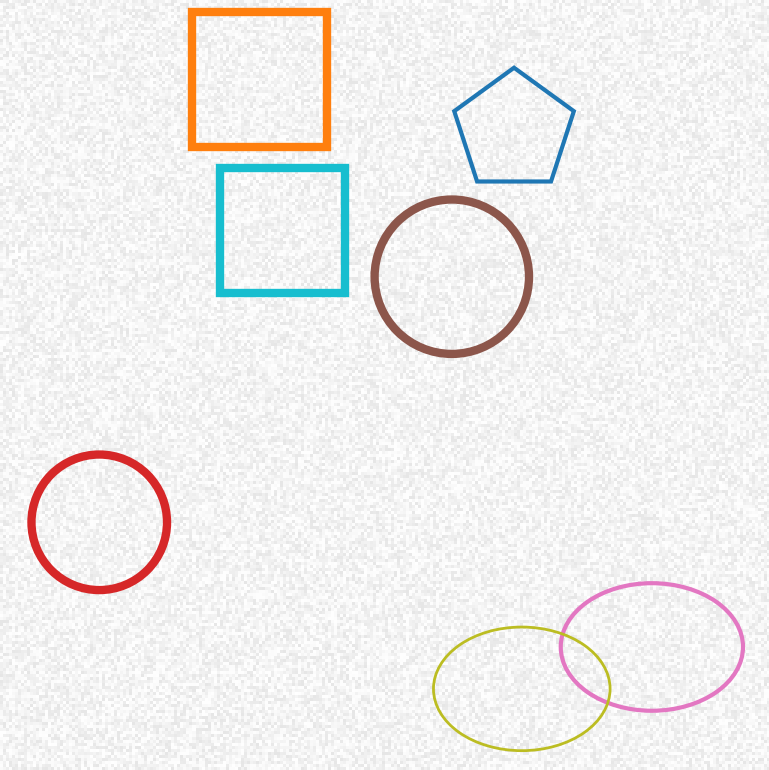[{"shape": "pentagon", "thickness": 1.5, "radius": 0.41, "center": [0.668, 0.83]}, {"shape": "square", "thickness": 3, "radius": 0.44, "center": [0.337, 0.896]}, {"shape": "circle", "thickness": 3, "radius": 0.44, "center": [0.129, 0.322]}, {"shape": "circle", "thickness": 3, "radius": 0.5, "center": [0.587, 0.641]}, {"shape": "oval", "thickness": 1.5, "radius": 0.59, "center": [0.847, 0.16]}, {"shape": "oval", "thickness": 1, "radius": 0.57, "center": [0.678, 0.105]}, {"shape": "square", "thickness": 3, "radius": 0.4, "center": [0.367, 0.701]}]